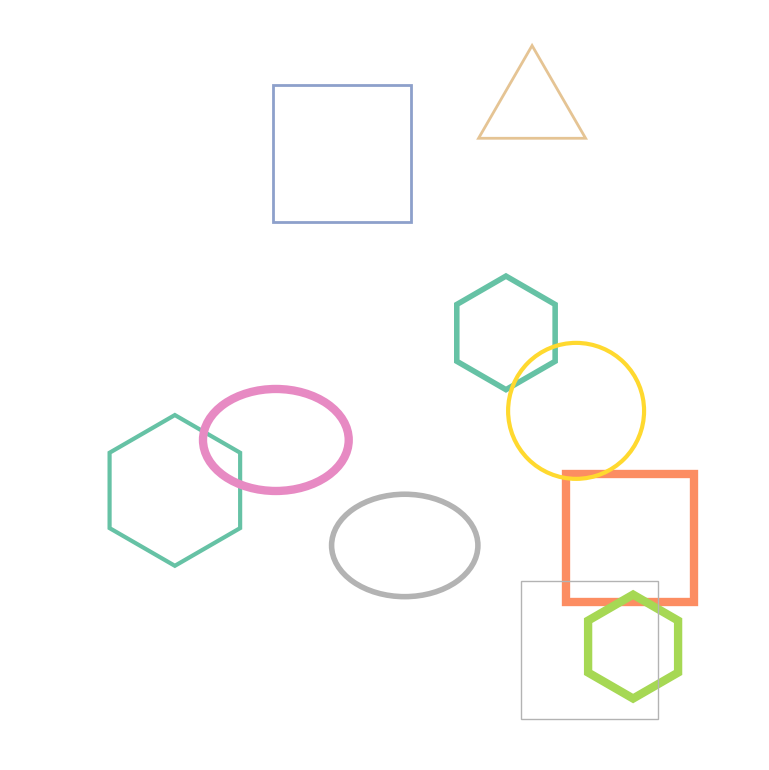[{"shape": "hexagon", "thickness": 1.5, "radius": 0.49, "center": [0.227, 0.363]}, {"shape": "hexagon", "thickness": 2, "radius": 0.37, "center": [0.657, 0.568]}, {"shape": "square", "thickness": 3, "radius": 0.41, "center": [0.818, 0.301]}, {"shape": "square", "thickness": 1, "radius": 0.45, "center": [0.444, 0.8]}, {"shape": "oval", "thickness": 3, "radius": 0.47, "center": [0.358, 0.429]}, {"shape": "hexagon", "thickness": 3, "radius": 0.34, "center": [0.822, 0.16]}, {"shape": "circle", "thickness": 1.5, "radius": 0.44, "center": [0.748, 0.466]}, {"shape": "triangle", "thickness": 1, "radius": 0.4, "center": [0.691, 0.861]}, {"shape": "square", "thickness": 0.5, "radius": 0.45, "center": [0.766, 0.155]}, {"shape": "oval", "thickness": 2, "radius": 0.48, "center": [0.526, 0.292]}]